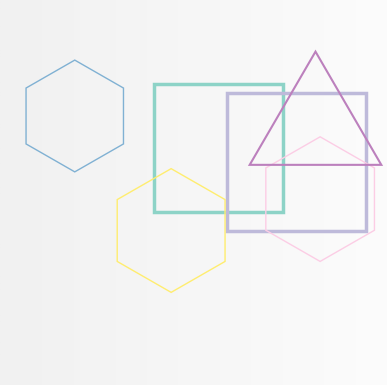[{"shape": "square", "thickness": 2.5, "radius": 0.83, "center": [0.564, 0.615]}, {"shape": "square", "thickness": 2.5, "radius": 0.9, "center": [0.766, 0.58]}, {"shape": "hexagon", "thickness": 1, "radius": 0.73, "center": [0.193, 0.699]}, {"shape": "hexagon", "thickness": 1, "radius": 0.81, "center": [0.826, 0.483]}, {"shape": "triangle", "thickness": 1.5, "radius": 0.98, "center": [0.814, 0.67]}, {"shape": "hexagon", "thickness": 1, "radius": 0.8, "center": [0.442, 0.401]}]